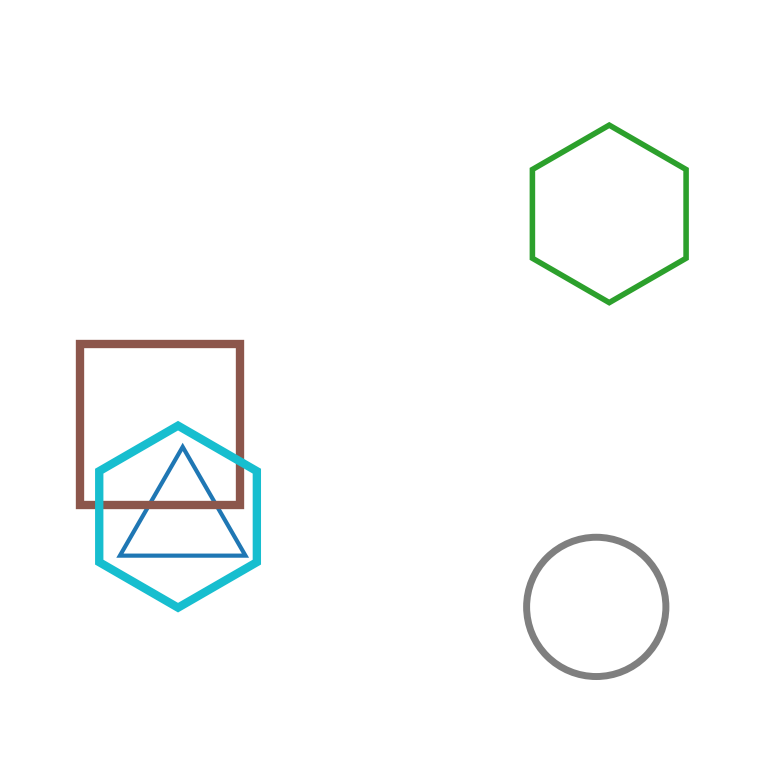[{"shape": "triangle", "thickness": 1.5, "radius": 0.47, "center": [0.237, 0.325]}, {"shape": "hexagon", "thickness": 2, "radius": 0.58, "center": [0.791, 0.722]}, {"shape": "square", "thickness": 3, "radius": 0.52, "center": [0.208, 0.448]}, {"shape": "circle", "thickness": 2.5, "radius": 0.45, "center": [0.774, 0.212]}, {"shape": "hexagon", "thickness": 3, "radius": 0.59, "center": [0.231, 0.329]}]